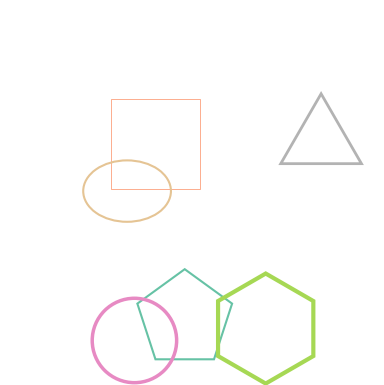[{"shape": "pentagon", "thickness": 1.5, "radius": 0.65, "center": [0.48, 0.171]}, {"shape": "square", "thickness": 0.5, "radius": 0.58, "center": [0.403, 0.626]}, {"shape": "circle", "thickness": 2.5, "radius": 0.55, "center": [0.349, 0.116]}, {"shape": "hexagon", "thickness": 3, "radius": 0.71, "center": [0.69, 0.147]}, {"shape": "oval", "thickness": 1.5, "radius": 0.57, "center": [0.33, 0.504]}, {"shape": "triangle", "thickness": 2, "radius": 0.61, "center": [0.834, 0.635]}]